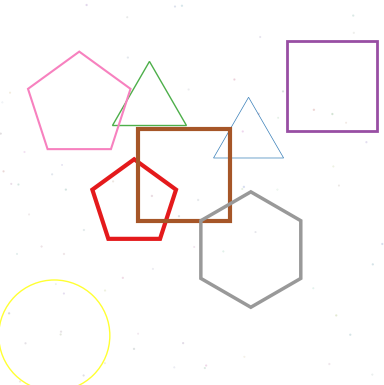[{"shape": "pentagon", "thickness": 3, "radius": 0.57, "center": [0.349, 0.472]}, {"shape": "triangle", "thickness": 0.5, "radius": 0.53, "center": [0.646, 0.642]}, {"shape": "triangle", "thickness": 1, "radius": 0.55, "center": [0.388, 0.729]}, {"shape": "square", "thickness": 2, "radius": 0.58, "center": [0.863, 0.776]}, {"shape": "circle", "thickness": 1, "radius": 0.72, "center": [0.141, 0.128]}, {"shape": "square", "thickness": 3, "radius": 0.6, "center": [0.478, 0.545]}, {"shape": "pentagon", "thickness": 1.5, "radius": 0.7, "center": [0.206, 0.726]}, {"shape": "hexagon", "thickness": 2.5, "radius": 0.75, "center": [0.651, 0.352]}]